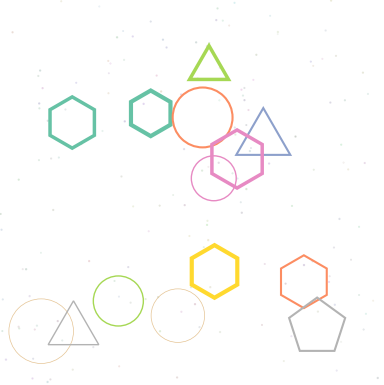[{"shape": "hexagon", "thickness": 2.5, "radius": 0.33, "center": [0.188, 0.682]}, {"shape": "hexagon", "thickness": 3, "radius": 0.3, "center": [0.391, 0.706]}, {"shape": "hexagon", "thickness": 1.5, "radius": 0.34, "center": [0.789, 0.268]}, {"shape": "circle", "thickness": 1.5, "radius": 0.39, "center": [0.526, 0.695]}, {"shape": "triangle", "thickness": 1.5, "radius": 0.41, "center": [0.684, 0.638]}, {"shape": "hexagon", "thickness": 2.5, "radius": 0.38, "center": [0.616, 0.587]}, {"shape": "circle", "thickness": 1, "radius": 0.29, "center": [0.555, 0.537]}, {"shape": "circle", "thickness": 1, "radius": 0.32, "center": [0.307, 0.218]}, {"shape": "triangle", "thickness": 2.5, "radius": 0.29, "center": [0.543, 0.823]}, {"shape": "hexagon", "thickness": 3, "radius": 0.34, "center": [0.557, 0.295]}, {"shape": "circle", "thickness": 0.5, "radius": 0.42, "center": [0.107, 0.14]}, {"shape": "circle", "thickness": 0.5, "radius": 0.35, "center": [0.462, 0.18]}, {"shape": "triangle", "thickness": 1, "radius": 0.38, "center": [0.191, 0.143]}, {"shape": "pentagon", "thickness": 1.5, "radius": 0.38, "center": [0.824, 0.151]}]